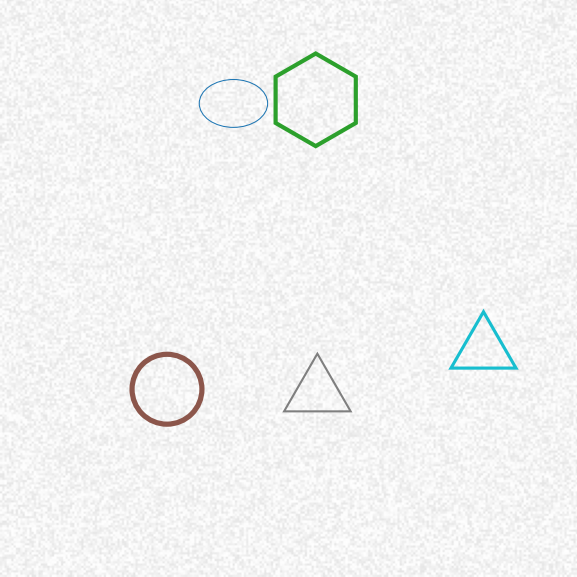[{"shape": "oval", "thickness": 0.5, "radius": 0.3, "center": [0.404, 0.82]}, {"shape": "hexagon", "thickness": 2, "radius": 0.4, "center": [0.547, 0.826]}, {"shape": "circle", "thickness": 2.5, "radius": 0.3, "center": [0.289, 0.325]}, {"shape": "triangle", "thickness": 1, "radius": 0.33, "center": [0.55, 0.32]}, {"shape": "triangle", "thickness": 1.5, "radius": 0.32, "center": [0.837, 0.394]}]